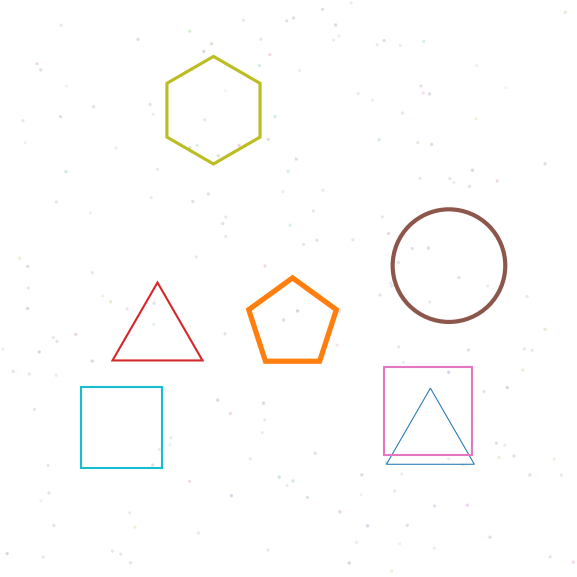[{"shape": "triangle", "thickness": 0.5, "radius": 0.44, "center": [0.745, 0.239]}, {"shape": "pentagon", "thickness": 2.5, "radius": 0.4, "center": [0.507, 0.438]}, {"shape": "triangle", "thickness": 1, "radius": 0.45, "center": [0.273, 0.42]}, {"shape": "circle", "thickness": 2, "radius": 0.49, "center": [0.777, 0.539]}, {"shape": "square", "thickness": 1, "radius": 0.38, "center": [0.741, 0.287]}, {"shape": "hexagon", "thickness": 1.5, "radius": 0.47, "center": [0.37, 0.808]}, {"shape": "square", "thickness": 1, "radius": 0.35, "center": [0.211, 0.26]}]